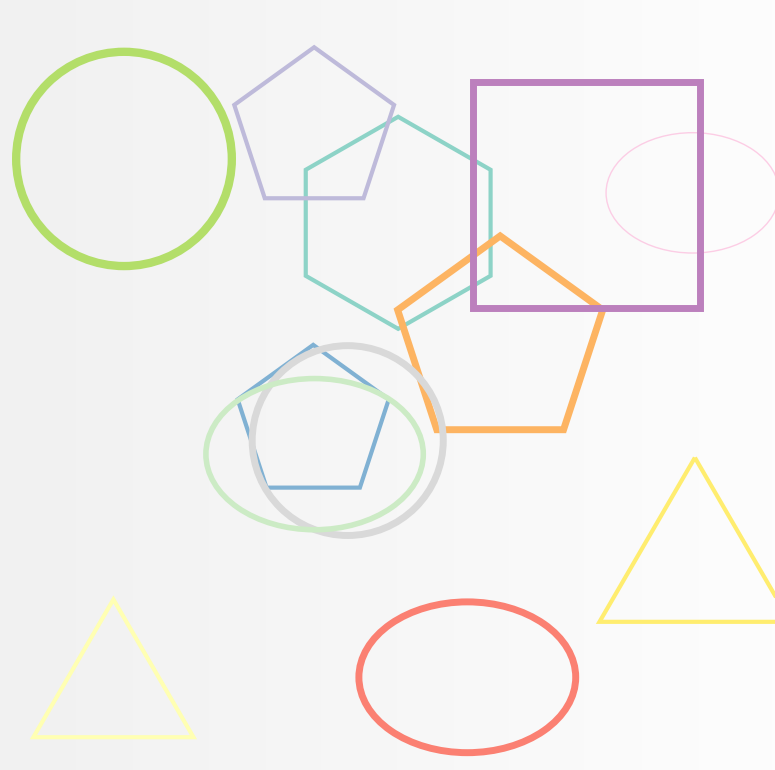[{"shape": "hexagon", "thickness": 1.5, "radius": 0.69, "center": [0.514, 0.711]}, {"shape": "triangle", "thickness": 1.5, "radius": 0.6, "center": [0.146, 0.102]}, {"shape": "pentagon", "thickness": 1.5, "radius": 0.54, "center": [0.405, 0.83]}, {"shape": "oval", "thickness": 2.5, "radius": 0.7, "center": [0.603, 0.12]}, {"shape": "pentagon", "thickness": 1.5, "radius": 0.51, "center": [0.404, 0.45]}, {"shape": "pentagon", "thickness": 2.5, "radius": 0.7, "center": [0.645, 0.554]}, {"shape": "circle", "thickness": 3, "radius": 0.7, "center": [0.16, 0.794]}, {"shape": "oval", "thickness": 0.5, "radius": 0.56, "center": [0.894, 0.75]}, {"shape": "circle", "thickness": 2.5, "radius": 0.62, "center": [0.449, 0.428]}, {"shape": "square", "thickness": 2.5, "radius": 0.73, "center": [0.757, 0.746]}, {"shape": "oval", "thickness": 2, "radius": 0.7, "center": [0.406, 0.41]}, {"shape": "triangle", "thickness": 1.5, "radius": 0.71, "center": [0.897, 0.264]}]